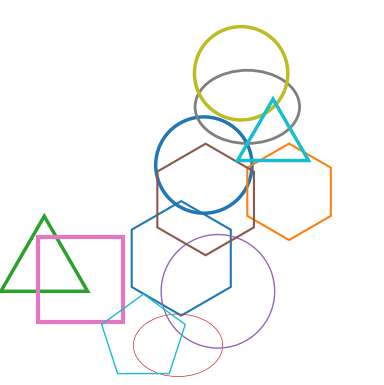[{"shape": "hexagon", "thickness": 1.5, "radius": 0.74, "center": [0.471, 0.329]}, {"shape": "circle", "thickness": 2.5, "radius": 0.63, "center": [0.53, 0.571]}, {"shape": "hexagon", "thickness": 1.5, "radius": 0.63, "center": [0.751, 0.502]}, {"shape": "triangle", "thickness": 2.5, "radius": 0.65, "center": [0.115, 0.308]}, {"shape": "oval", "thickness": 0.5, "radius": 0.58, "center": [0.463, 0.103]}, {"shape": "circle", "thickness": 1, "radius": 0.74, "center": [0.566, 0.243]}, {"shape": "hexagon", "thickness": 1.5, "radius": 0.72, "center": [0.534, 0.482]}, {"shape": "square", "thickness": 3, "radius": 0.55, "center": [0.21, 0.274]}, {"shape": "oval", "thickness": 2, "radius": 0.68, "center": [0.642, 0.722]}, {"shape": "circle", "thickness": 2.5, "radius": 0.61, "center": [0.626, 0.81]}, {"shape": "triangle", "thickness": 2.5, "radius": 0.53, "center": [0.709, 0.636]}, {"shape": "pentagon", "thickness": 1, "radius": 0.57, "center": [0.373, 0.122]}]